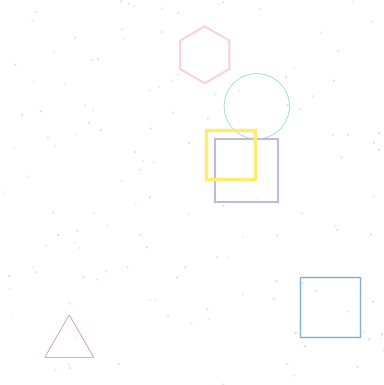[{"shape": "circle", "thickness": 0.5, "radius": 0.42, "center": [0.667, 0.724]}, {"shape": "square", "thickness": 1.5, "radius": 0.41, "center": [0.64, 0.558]}, {"shape": "square", "thickness": 1, "radius": 0.39, "center": [0.858, 0.204]}, {"shape": "hexagon", "thickness": 1.5, "radius": 0.37, "center": [0.532, 0.858]}, {"shape": "triangle", "thickness": 0.5, "radius": 0.37, "center": [0.18, 0.109]}, {"shape": "square", "thickness": 2.5, "radius": 0.32, "center": [0.599, 0.599]}]